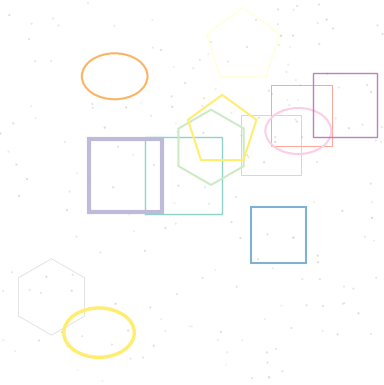[{"shape": "square", "thickness": 1, "radius": 0.5, "center": [0.477, 0.544]}, {"shape": "pentagon", "thickness": 0.5, "radius": 0.5, "center": [0.631, 0.881]}, {"shape": "square", "thickness": 3, "radius": 0.47, "center": [0.325, 0.544]}, {"shape": "square", "thickness": 0.5, "radius": 0.4, "center": [0.784, 0.699]}, {"shape": "square", "thickness": 1.5, "radius": 0.36, "center": [0.723, 0.39]}, {"shape": "oval", "thickness": 1.5, "radius": 0.43, "center": [0.298, 0.802]}, {"shape": "square", "thickness": 0.5, "radius": 0.39, "center": [0.704, 0.624]}, {"shape": "oval", "thickness": 1.5, "radius": 0.43, "center": [0.775, 0.66]}, {"shape": "hexagon", "thickness": 0.5, "radius": 0.5, "center": [0.134, 0.229]}, {"shape": "square", "thickness": 1, "radius": 0.42, "center": [0.896, 0.727]}, {"shape": "hexagon", "thickness": 1.5, "radius": 0.49, "center": [0.548, 0.617]}, {"shape": "oval", "thickness": 2.5, "radius": 0.46, "center": [0.257, 0.136]}, {"shape": "pentagon", "thickness": 1.5, "radius": 0.47, "center": [0.577, 0.66]}]